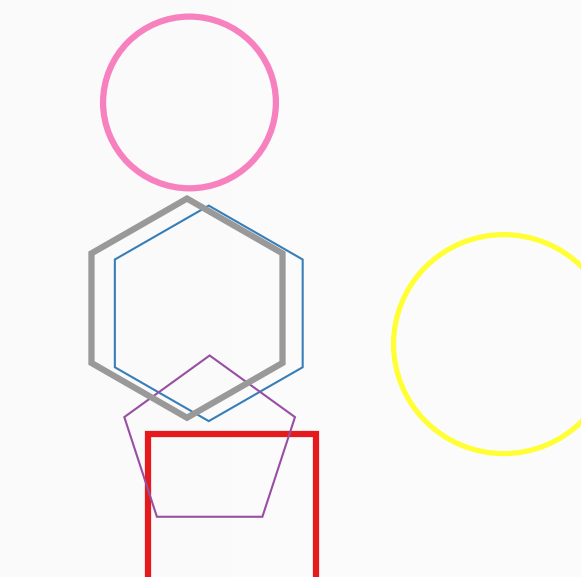[{"shape": "square", "thickness": 3, "radius": 0.72, "center": [0.4, 0.103]}, {"shape": "hexagon", "thickness": 1, "radius": 0.93, "center": [0.359, 0.456]}, {"shape": "pentagon", "thickness": 1, "radius": 0.77, "center": [0.361, 0.229]}, {"shape": "circle", "thickness": 2.5, "radius": 0.95, "center": [0.867, 0.403]}, {"shape": "circle", "thickness": 3, "radius": 0.74, "center": [0.326, 0.822]}, {"shape": "hexagon", "thickness": 3, "radius": 0.95, "center": [0.322, 0.466]}]